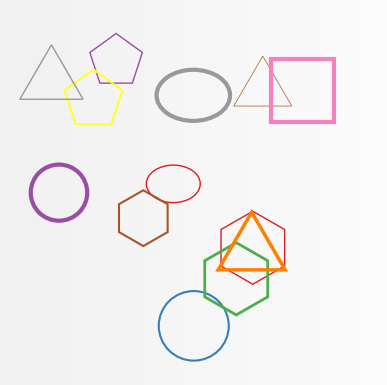[{"shape": "oval", "thickness": 1, "radius": 0.35, "center": [0.447, 0.522]}, {"shape": "hexagon", "thickness": 1, "radius": 0.47, "center": [0.652, 0.357]}, {"shape": "circle", "thickness": 1.5, "radius": 0.45, "center": [0.5, 0.154]}, {"shape": "hexagon", "thickness": 2, "radius": 0.47, "center": [0.61, 0.276]}, {"shape": "circle", "thickness": 3, "radius": 0.36, "center": [0.152, 0.5]}, {"shape": "pentagon", "thickness": 1, "radius": 0.36, "center": [0.3, 0.842]}, {"shape": "triangle", "thickness": 2.5, "radius": 0.5, "center": [0.649, 0.349]}, {"shape": "pentagon", "thickness": 1.5, "radius": 0.39, "center": [0.241, 0.741]}, {"shape": "triangle", "thickness": 0.5, "radius": 0.43, "center": [0.678, 0.768]}, {"shape": "hexagon", "thickness": 1.5, "radius": 0.36, "center": [0.37, 0.433]}, {"shape": "square", "thickness": 3, "radius": 0.4, "center": [0.78, 0.765]}, {"shape": "oval", "thickness": 3, "radius": 0.47, "center": [0.499, 0.752]}, {"shape": "triangle", "thickness": 1, "radius": 0.47, "center": [0.133, 0.789]}]